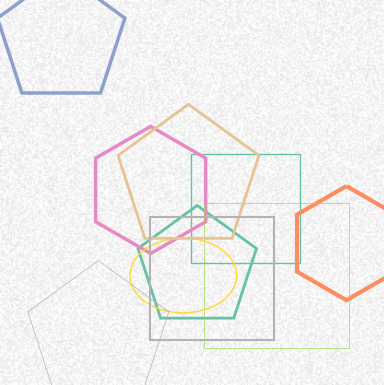[{"shape": "pentagon", "thickness": 2, "radius": 0.81, "center": [0.512, 0.305]}, {"shape": "square", "thickness": 1, "radius": 0.71, "center": [0.637, 0.459]}, {"shape": "hexagon", "thickness": 3, "radius": 0.74, "center": [0.9, 0.368]}, {"shape": "pentagon", "thickness": 2.5, "radius": 0.87, "center": [0.159, 0.899]}, {"shape": "hexagon", "thickness": 2.5, "radius": 0.83, "center": [0.391, 0.507]}, {"shape": "square", "thickness": 0.5, "radius": 0.94, "center": [0.718, 0.286]}, {"shape": "oval", "thickness": 1, "radius": 0.69, "center": [0.476, 0.284]}, {"shape": "pentagon", "thickness": 2, "radius": 0.96, "center": [0.49, 0.537]}, {"shape": "square", "thickness": 1.5, "radius": 0.8, "center": [0.551, 0.277]}, {"shape": "pentagon", "thickness": 0.5, "radius": 0.96, "center": [0.255, 0.131]}]